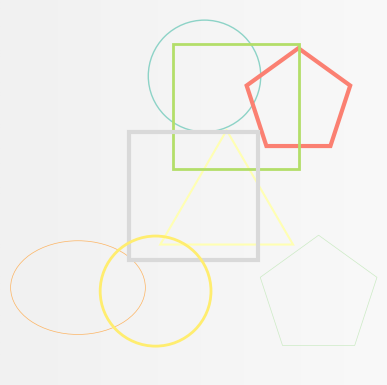[{"shape": "circle", "thickness": 1, "radius": 0.73, "center": [0.528, 0.803]}, {"shape": "triangle", "thickness": 1.5, "radius": 0.99, "center": [0.585, 0.464]}, {"shape": "pentagon", "thickness": 3, "radius": 0.7, "center": [0.77, 0.734]}, {"shape": "oval", "thickness": 0.5, "radius": 0.87, "center": [0.201, 0.253]}, {"shape": "square", "thickness": 2, "radius": 0.81, "center": [0.609, 0.723]}, {"shape": "square", "thickness": 3, "radius": 0.83, "center": [0.499, 0.491]}, {"shape": "pentagon", "thickness": 0.5, "radius": 0.79, "center": [0.822, 0.231]}, {"shape": "circle", "thickness": 2, "radius": 0.71, "center": [0.402, 0.244]}]